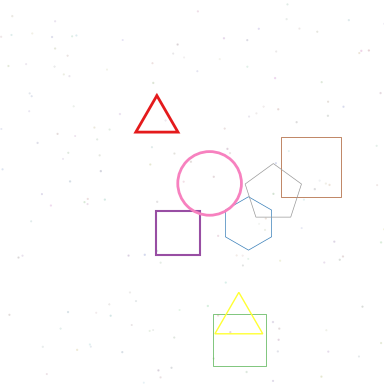[{"shape": "triangle", "thickness": 2, "radius": 0.32, "center": [0.408, 0.688]}, {"shape": "hexagon", "thickness": 0.5, "radius": 0.35, "center": [0.645, 0.42]}, {"shape": "square", "thickness": 0.5, "radius": 0.34, "center": [0.622, 0.116]}, {"shape": "square", "thickness": 1.5, "radius": 0.29, "center": [0.462, 0.396]}, {"shape": "triangle", "thickness": 1, "radius": 0.36, "center": [0.62, 0.169]}, {"shape": "square", "thickness": 0.5, "radius": 0.39, "center": [0.808, 0.566]}, {"shape": "circle", "thickness": 2, "radius": 0.41, "center": [0.544, 0.524]}, {"shape": "pentagon", "thickness": 0.5, "radius": 0.38, "center": [0.71, 0.498]}]